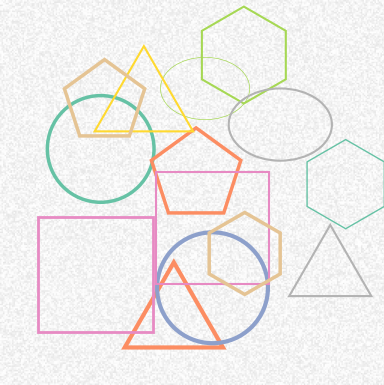[{"shape": "circle", "thickness": 2.5, "radius": 0.69, "center": [0.262, 0.613]}, {"shape": "hexagon", "thickness": 1, "radius": 0.58, "center": [0.898, 0.522]}, {"shape": "pentagon", "thickness": 2.5, "radius": 0.61, "center": [0.509, 0.546]}, {"shape": "triangle", "thickness": 3, "radius": 0.74, "center": [0.452, 0.171]}, {"shape": "circle", "thickness": 3, "radius": 0.72, "center": [0.552, 0.253]}, {"shape": "square", "thickness": 1.5, "radius": 0.73, "center": [0.551, 0.408]}, {"shape": "square", "thickness": 2, "radius": 0.74, "center": [0.248, 0.287]}, {"shape": "oval", "thickness": 0.5, "radius": 0.58, "center": [0.533, 0.77]}, {"shape": "hexagon", "thickness": 1.5, "radius": 0.63, "center": [0.633, 0.857]}, {"shape": "triangle", "thickness": 1.5, "radius": 0.74, "center": [0.374, 0.733]}, {"shape": "pentagon", "thickness": 2.5, "radius": 0.55, "center": [0.272, 0.736]}, {"shape": "hexagon", "thickness": 2.5, "radius": 0.53, "center": [0.636, 0.342]}, {"shape": "oval", "thickness": 1.5, "radius": 0.67, "center": [0.728, 0.676]}, {"shape": "triangle", "thickness": 1.5, "radius": 0.62, "center": [0.858, 0.293]}]